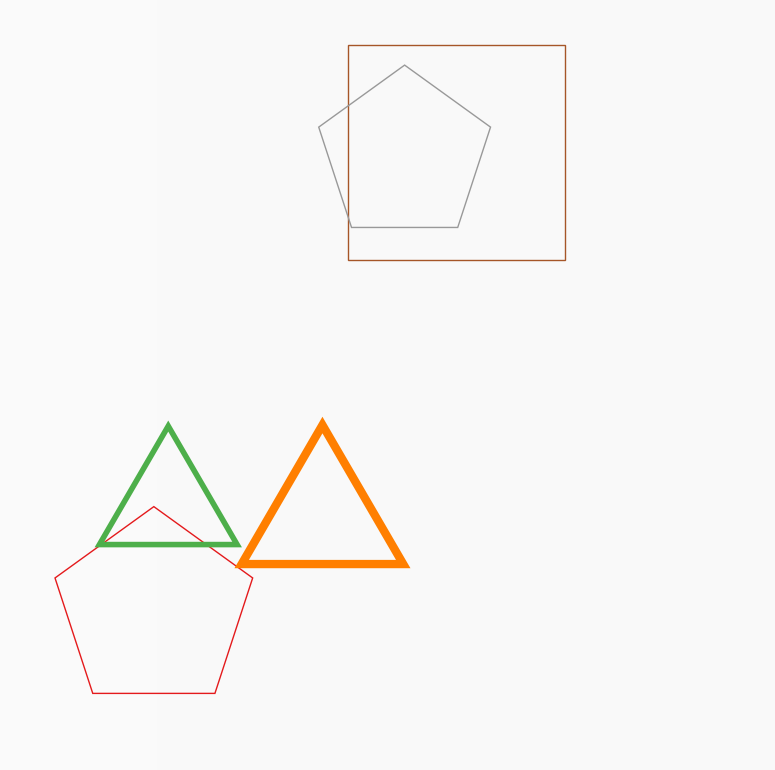[{"shape": "pentagon", "thickness": 0.5, "radius": 0.67, "center": [0.199, 0.208]}, {"shape": "triangle", "thickness": 2, "radius": 0.51, "center": [0.217, 0.344]}, {"shape": "triangle", "thickness": 3, "radius": 0.6, "center": [0.416, 0.328]}, {"shape": "square", "thickness": 0.5, "radius": 0.7, "center": [0.59, 0.802]}, {"shape": "pentagon", "thickness": 0.5, "radius": 0.58, "center": [0.522, 0.799]}]